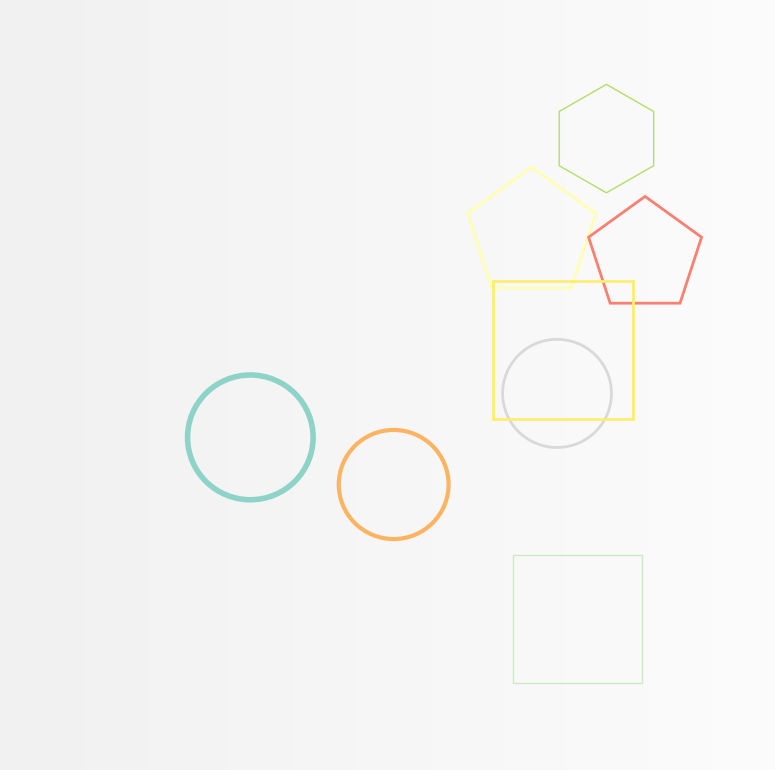[{"shape": "circle", "thickness": 2, "radius": 0.41, "center": [0.323, 0.432]}, {"shape": "pentagon", "thickness": 1, "radius": 0.43, "center": [0.686, 0.696]}, {"shape": "pentagon", "thickness": 1, "radius": 0.38, "center": [0.832, 0.668]}, {"shape": "circle", "thickness": 1.5, "radius": 0.35, "center": [0.508, 0.371]}, {"shape": "hexagon", "thickness": 0.5, "radius": 0.35, "center": [0.782, 0.82]}, {"shape": "circle", "thickness": 1, "radius": 0.35, "center": [0.719, 0.489]}, {"shape": "square", "thickness": 0.5, "radius": 0.42, "center": [0.745, 0.196]}, {"shape": "square", "thickness": 1, "radius": 0.45, "center": [0.726, 0.545]}]